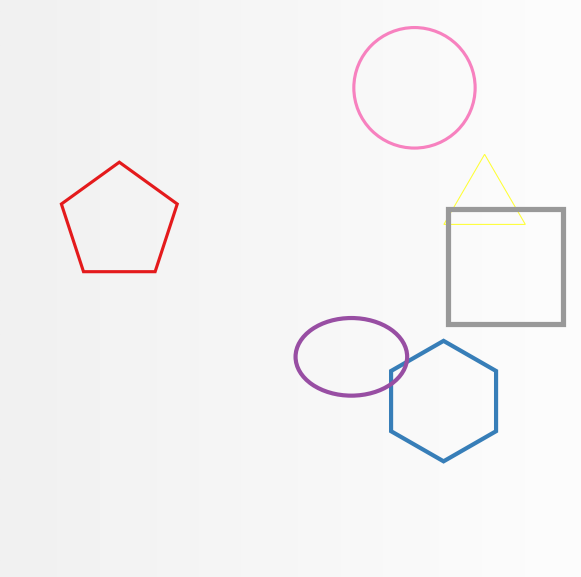[{"shape": "pentagon", "thickness": 1.5, "radius": 0.52, "center": [0.205, 0.613]}, {"shape": "hexagon", "thickness": 2, "radius": 0.52, "center": [0.763, 0.305]}, {"shape": "oval", "thickness": 2, "radius": 0.48, "center": [0.604, 0.381]}, {"shape": "triangle", "thickness": 0.5, "radius": 0.4, "center": [0.834, 0.651]}, {"shape": "circle", "thickness": 1.5, "radius": 0.52, "center": [0.713, 0.847]}, {"shape": "square", "thickness": 2.5, "radius": 0.5, "center": [0.87, 0.538]}]